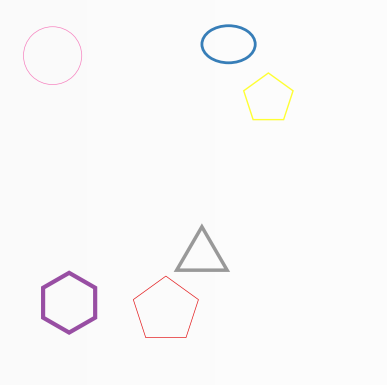[{"shape": "pentagon", "thickness": 0.5, "radius": 0.44, "center": [0.428, 0.195]}, {"shape": "oval", "thickness": 2, "radius": 0.34, "center": [0.59, 0.885]}, {"shape": "hexagon", "thickness": 3, "radius": 0.39, "center": [0.178, 0.214]}, {"shape": "pentagon", "thickness": 1, "radius": 0.33, "center": [0.693, 0.743]}, {"shape": "circle", "thickness": 0.5, "radius": 0.38, "center": [0.136, 0.855]}, {"shape": "triangle", "thickness": 2.5, "radius": 0.38, "center": [0.521, 0.336]}]